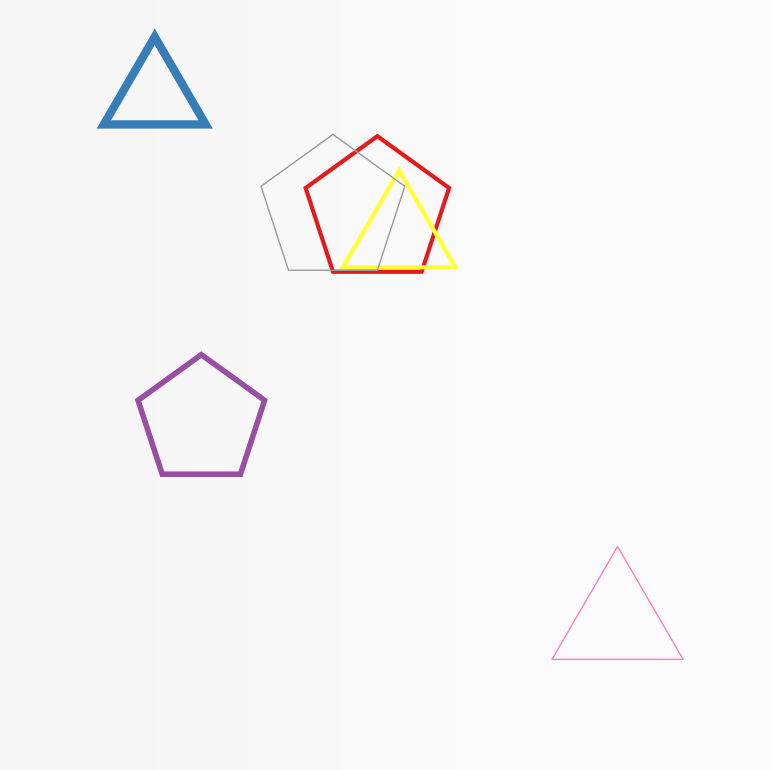[{"shape": "pentagon", "thickness": 1.5, "radius": 0.49, "center": [0.487, 0.726]}, {"shape": "triangle", "thickness": 3, "radius": 0.38, "center": [0.2, 0.876]}, {"shape": "pentagon", "thickness": 2, "radius": 0.43, "center": [0.26, 0.454]}, {"shape": "triangle", "thickness": 1.5, "radius": 0.42, "center": [0.515, 0.695]}, {"shape": "triangle", "thickness": 0.5, "radius": 0.49, "center": [0.797, 0.193]}, {"shape": "pentagon", "thickness": 0.5, "radius": 0.49, "center": [0.43, 0.728]}]